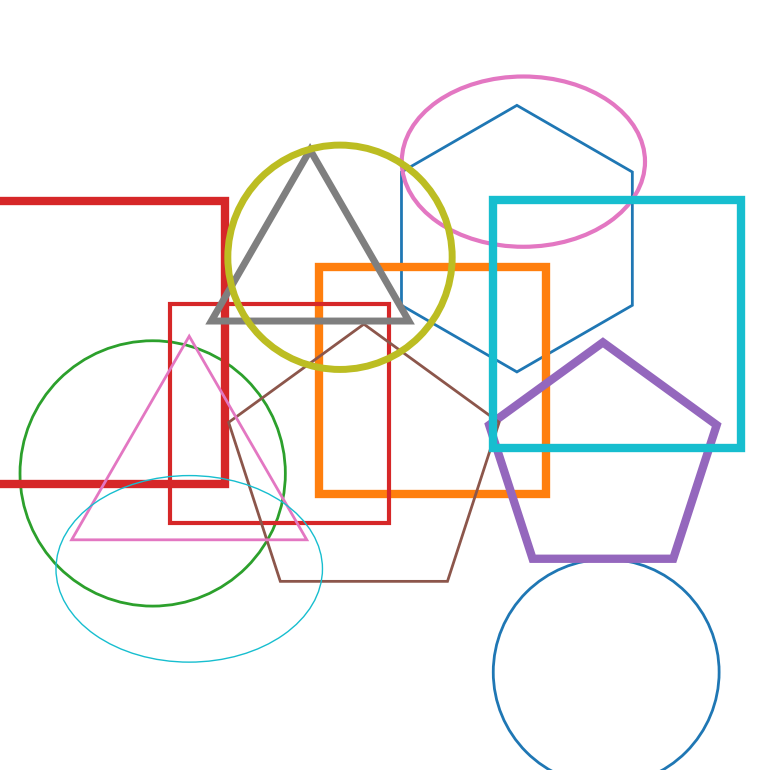[{"shape": "circle", "thickness": 1, "radius": 0.73, "center": [0.787, 0.127]}, {"shape": "hexagon", "thickness": 1, "radius": 0.87, "center": [0.671, 0.69]}, {"shape": "square", "thickness": 3, "radius": 0.74, "center": [0.562, 0.506]}, {"shape": "circle", "thickness": 1, "radius": 0.86, "center": [0.198, 0.385]}, {"shape": "square", "thickness": 1.5, "radius": 0.71, "center": [0.363, 0.464]}, {"shape": "square", "thickness": 3, "radius": 0.92, "center": [0.108, 0.555]}, {"shape": "pentagon", "thickness": 3, "radius": 0.78, "center": [0.783, 0.4]}, {"shape": "pentagon", "thickness": 1, "radius": 0.92, "center": [0.473, 0.394]}, {"shape": "triangle", "thickness": 1, "radius": 0.88, "center": [0.246, 0.387]}, {"shape": "oval", "thickness": 1.5, "radius": 0.79, "center": [0.68, 0.79]}, {"shape": "triangle", "thickness": 2.5, "radius": 0.74, "center": [0.403, 0.657]}, {"shape": "circle", "thickness": 2.5, "radius": 0.73, "center": [0.442, 0.666]}, {"shape": "square", "thickness": 3, "radius": 0.81, "center": [0.801, 0.58]}, {"shape": "oval", "thickness": 0.5, "radius": 0.87, "center": [0.246, 0.261]}]